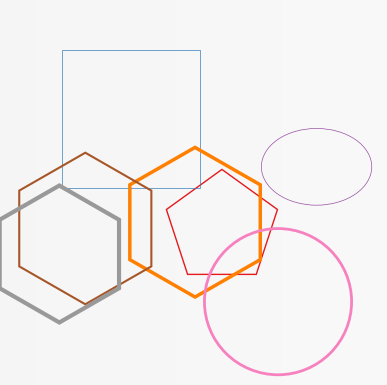[{"shape": "pentagon", "thickness": 1, "radius": 0.75, "center": [0.573, 0.409]}, {"shape": "square", "thickness": 0.5, "radius": 0.89, "center": [0.338, 0.692]}, {"shape": "oval", "thickness": 0.5, "radius": 0.71, "center": [0.817, 0.567]}, {"shape": "hexagon", "thickness": 2.5, "radius": 0.97, "center": [0.503, 0.423]}, {"shape": "hexagon", "thickness": 1.5, "radius": 0.98, "center": [0.22, 0.407]}, {"shape": "circle", "thickness": 2, "radius": 0.95, "center": [0.717, 0.216]}, {"shape": "hexagon", "thickness": 3, "radius": 0.89, "center": [0.153, 0.34]}]